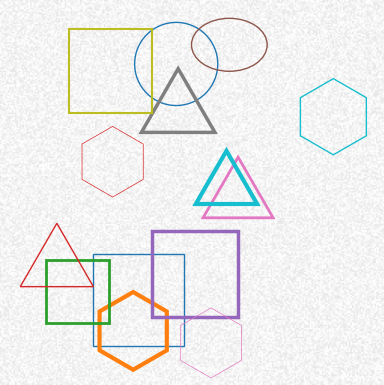[{"shape": "square", "thickness": 1, "radius": 0.6, "center": [0.36, 0.221]}, {"shape": "circle", "thickness": 1, "radius": 0.54, "center": [0.458, 0.834]}, {"shape": "hexagon", "thickness": 3, "radius": 0.5, "center": [0.346, 0.141]}, {"shape": "square", "thickness": 2, "radius": 0.41, "center": [0.201, 0.243]}, {"shape": "triangle", "thickness": 1, "radius": 0.55, "center": [0.148, 0.31]}, {"shape": "hexagon", "thickness": 0.5, "radius": 0.46, "center": [0.293, 0.58]}, {"shape": "square", "thickness": 2.5, "radius": 0.56, "center": [0.506, 0.288]}, {"shape": "oval", "thickness": 1, "radius": 0.49, "center": [0.596, 0.884]}, {"shape": "triangle", "thickness": 2, "radius": 0.52, "center": [0.618, 0.487]}, {"shape": "hexagon", "thickness": 0.5, "radius": 0.45, "center": [0.548, 0.109]}, {"shape": "triangle", "thickness": 2.5, "radius": 0.55, "center": [0.463, 0.711]}, {"shape": "square", "thickness": 1.5, "radius": 0.54, "center": [0.287, 0.816]}, {"shape": "hexagon", "thickness": 1, "radius": 0.49, "center": [0.866, 0.697]}, {"shape": "triangle", "thickness": 3, "radius": 0.46, "center": [0.588, 0.516]}]